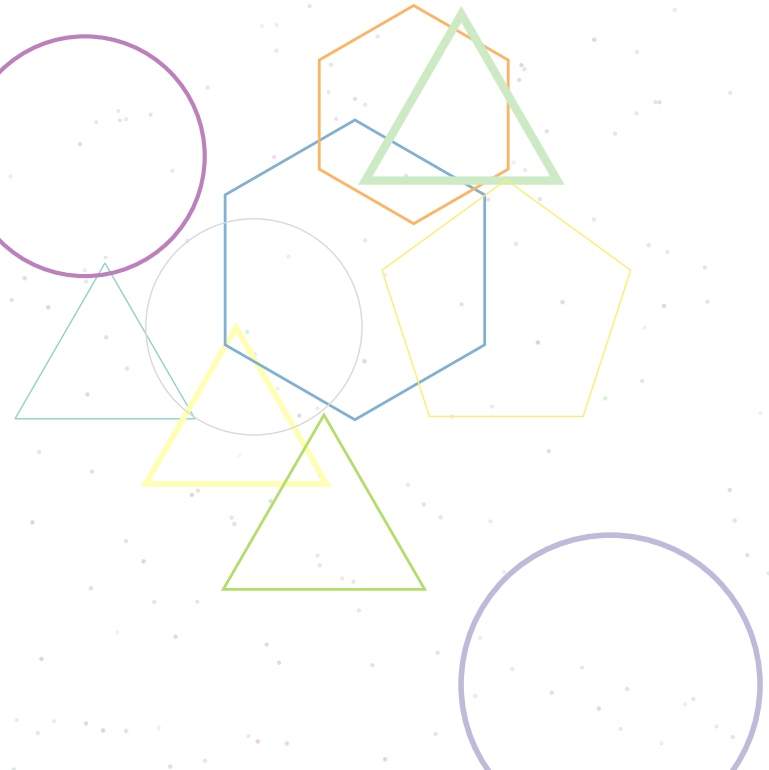[{"shape": "triangle", "thickness": 0.5, "radius": 0.67, "center": [0.136, 0.524]}, {"shape": "triangle", "thickness": 2, "radius": 0.68, "center": [0.307, 0.439]}, {"shape": "circle", "thickness": 2, "radius": 0.97, "center": [0.793, 0.111]}, {"shape": "hexagon", "thickness": 1, "radius": 0.97, "center": [0.461, 0.65]}, {"shape": "hexagon", "thickness": 1, "radius": 0.71, "center": [0.537, 0.851]}, {"shape": "triangle", "thickness": 1, "radius": 0.76, "center": [0.421, 0.31]}, {"shape": "circle", "thickness": 0.5, "radius": 0.7, "center": [0.33, 0.575]}, {"shape": "circle", "thickness": 1.5, "radius": 0.78, "center": [0.11, 0.797]}, {"shape": "triangle", "thickness": 3, "radius": 0.72, "center": [0.599, 0.837]}, {"shape": "pentagon", "thickness": 0.5, "radius": 0.85, "center": [0.658, 0.597]}]